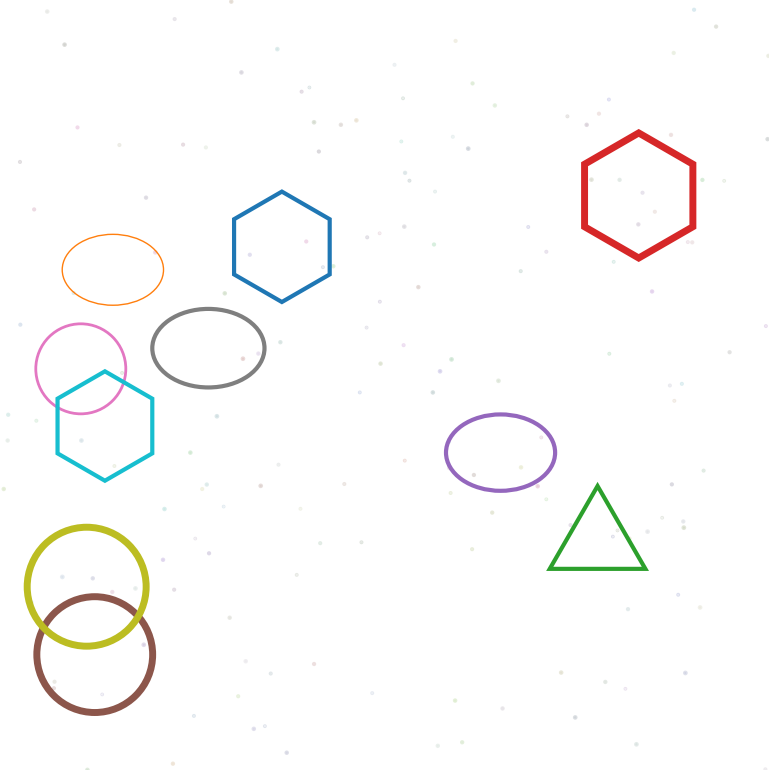[{"shape": "hexagon", "thickness": 1.5, "radius": 0.36, "center": [0.366, 0.679]}, {"shape": "oval", "thickness": 0.5, "radius": 0.33, "center": [0.147, 0.65]}, {"shape": "triangle", "thickness": 1.5, "radius": 0.36, "center": [0.776, 0.297]}, {"shape": "hexagon", "thickness": 2.5, "radius": 0.41, "center": [0.83, 0.746]}, {"shape": "oval", "thickness": 1.5, "radius": 0.35, "center": [0.65, 0.412]}, {"shape": "circle", "thickness": 2.5, "radius": 0.38, "center": [0.123, 0.15]}, {"shape": "circle", "thickness": 1, "radius": 0.29, "center": [0.105, 0.521]}, {"shape": "oval", "thickness": 1.5, "radius": 0.36, "center": [0.271, 0.548]}, {"shape": "circle", "thickness": 2.5, "radius": 0.39, "center": [0.113, 0.238]}, {"shape": "hexagon", "thickness": 1.5, "radius": 0.36, "center": [0.136, 0.447]}]